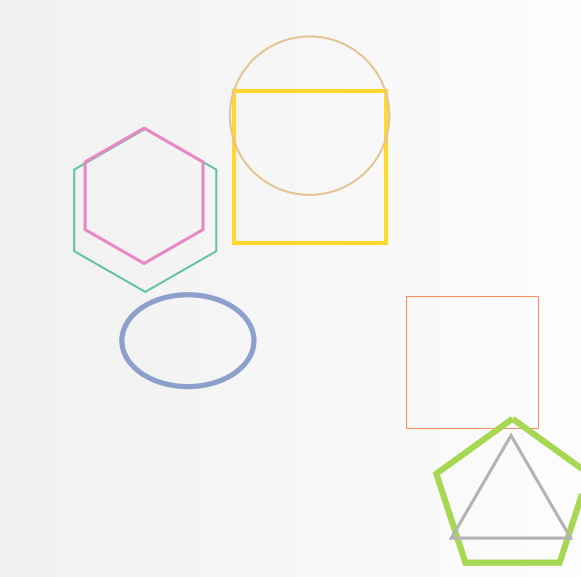[{"shape": "hexagon", "thickness": 1, "radius": 0.71, "center": [0.25, 0.635]}, {"shape": "square", "thickness": 0.5, "radius": 0.57, "center": [0.812, 0.372]}, {"shape": "oval", "thickness": 2.5, "radius": 0.57, "center": [0.323, 0.409]}, {"shape": "hexagon", "thickness": 1.5, "radius": 0.59, "center": [0.248, 0.66]}, {"shape": "pentagon", "thickness": 3, "radius": 0.69, "center": [0.882, 0.136]}, {"shape": "square", "thickness": 2, "radius": 0.66, "center": [0.533, 0.71]}, {"shape": "circle", "thickness": 1, "radius": 0.69, "center": [0.533, 0.799]}, {"shape": "triangle", "thickness": 1.5, "radius": 0.59, "center": [0.879, 0.127]}]